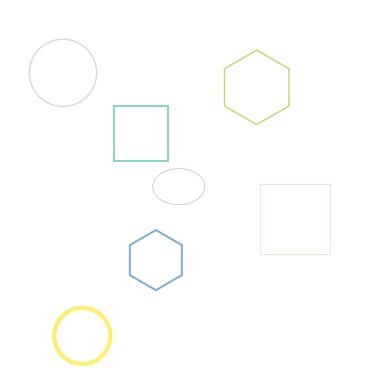[{"shape": "square", "thickness": 1.5, "radius": 0.36, "center": [0.367, 0.654]}, {"shape": "oval", "thickness": 0.5, "radius": 0.34, "center": [0.464, 0.515]}, {"shape": "hexagon", "thickness": 1.5, "radius": 0.39, "center": [0.405, 0.324]}, {"shape": "hexagon", "thickness": 1, "radius": 0.48, "center": [0.667, 0.773]}, {"shape": "circle", "thickness": 1, "radius": 0.44, "center": [0.164, 0.811]}, {"shape": "square", "thickness": 0.5, "radius": 0.46, "center": [0.766, 0.431]}, {"shape": "circle", "thickness": 3, "radius": 0.36, "center": [0.214, 0.128]}]